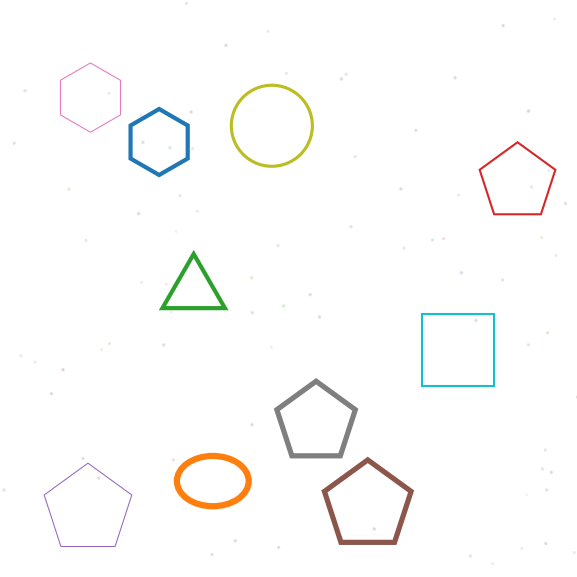[{"shape": "hexagon", "thickness": 2, "radius": 0.29, "center": [0.276, 0.753]}, {"shape": "oval", "thickness": 3, "radius": 0.31, "center": [0.368, 0.166]}, {"shape": "triangle", "thickness": 2, "radius": 0.31, "center": [0.335, 0.497]}, {"shape": "pentagon", "thickness": 1, "radius": 0.34, "center": [0.896, 0.684]}, {"shape": "pentagon", "thickness": 0.5, "radius": 0.4, "center": [0.152, 0.117]}, {"shape": "pentagon", "thickness": 2.5, "radius": 0.39, "center": [0.637, 0.124]}, {"shape": "hexagon", "thickness": 0.5, "radius": 0.3, "center": [0.157, 0.83]}, {"shape": "pentagon", "thickness": 2.5, "radius": 0.36, "center": [0.547, 0.268]}, {"shape": "circle", "thickness": 1.5, "radius": 0.35, "center": [0.471, 0.781]}, {"shape": "square", "thickness": 1, "radius": 0.31, "center": [0.794, 0.394]}]